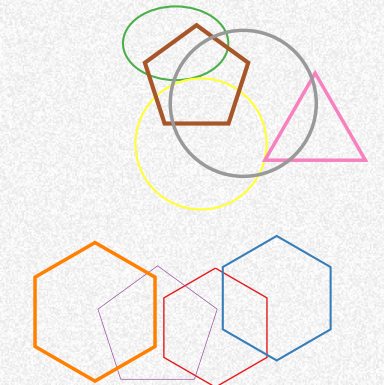[{"shape": "hexagon", "thickness": 1, "radius": 0.77, "center": [0.56, 0.149]}, {"shape": "hexagon", "thickness": 1.5, "radius": 0.81, "center": [0.719, 0.225]}, {"shape": "oval", "thickness": 1.5, "radius": 0.68, "center": [0.456, 0.888]}, {"shape": "pentagon", "thickness": 0.5, "radius": 0.81, "center": [0.409, 0.147]}, {"shape": "hexagon", "thickness": 2.5, "radius": 0.9, "center": [0.247, 0.19]}, {"shape": "circle", "thickness": 1.5, "radius": 0.85, "center": [0.522, 0.626]}, {"shape": "pentagon", "thickness": 3, "radius": 0.71, "center": [0.511, 0.793]}, {"shape": "triangle", "thickness": 2.5, "radius": 0.75, "center": [0.819, 0.659]}, {"shape": "circle", "thickness": 2.5, "radius": 0.95, "center": [0.632, 0.732]}]